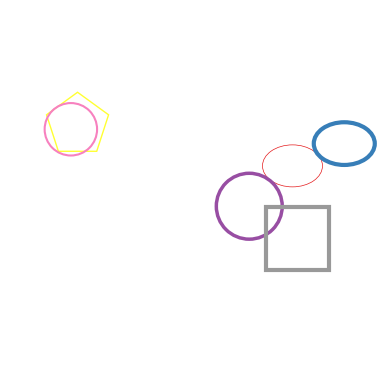[{"shape": "oval", "thickness": 0.5, "radius": 0.39, "center": [0.76, 0.569]}, {"shape": "oval", "thickness": 3, "radius": 0.4, "center": [0.894, 0.627]}, {"shape": "circle", "thickness": 2.5, "radius": 0.43, "center": [0.647, 0.464]}, {"shape": "pentagon", "thickness": 1, "radius": 0.42, "center": [0.201, 0.676]}, {"shape": "circle", "thickness": 1.5, "radius": 0.34, "center": [0.184, 0.664]}, {"shape": "square", "thickness": 3, "radius": 0.41, "center": [0.774, 0.381]}]